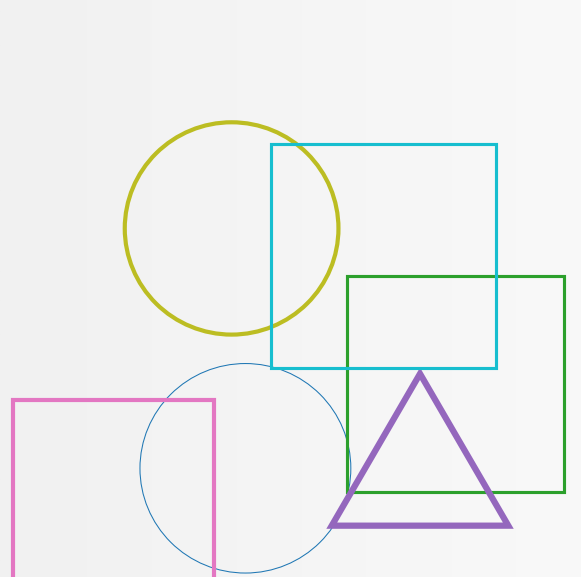[{"shape": "circle", "thickness": 0.5, "radius": 0.91, "center": [0.422, 0.188]}, {"shape": "square", "thickness": 1.5, "radius": 0.93, "center": [0.784, 0.334]}, {"shape": "triangle", "thickness": 3, "radius": 0.88, "center": [0.723, 0.177]}, {"shape": "square", "thickness": 2, "radius": 0.86, "center": [0.195, 0.133]}, {"shape": "circle", "thickness": 2, "radius": 0.92, "center": [0.398, 0.604]}, {"shape": "square", "thickness": 1.5, "radius": 0.97, "center": [0.66, 0.556]}]